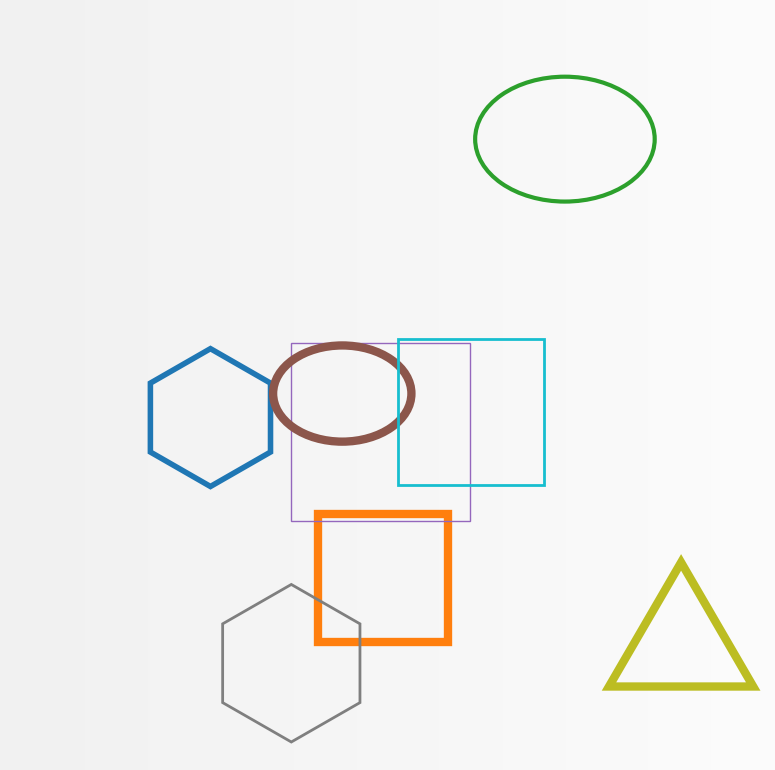[{"shape": "hexagon", "thickness": 2, "radius": 0.45, "center": [0.272, 0.458]}, {"shape": "square", "thickness": 3, "radius": 0.42, "center": [0.494, 0.249]}, {"shape": "oval", "thickness": 1.5, "radius": 0.58, "center": [0.729, 0.819]}, {"shape": "square", "thickness": 0.5, "radius": 0.58, "center": [0.491, 0.439]}, {"shape": "oval", "thickness": 3, "radius": 0.45, "center": [0.442, 0.489]}, {"shape": "hexagon", "thickness": 1, "radius": 0.51, "center": [0.376, 0.139]}, {"shape": "triangle", "thickness": 3, "radius": 0.54, "center": [0.879, 0.162]}, {"shape": "square", "thickness": 1, "radius": 0.47, "center": [0.608, 0.465]}]